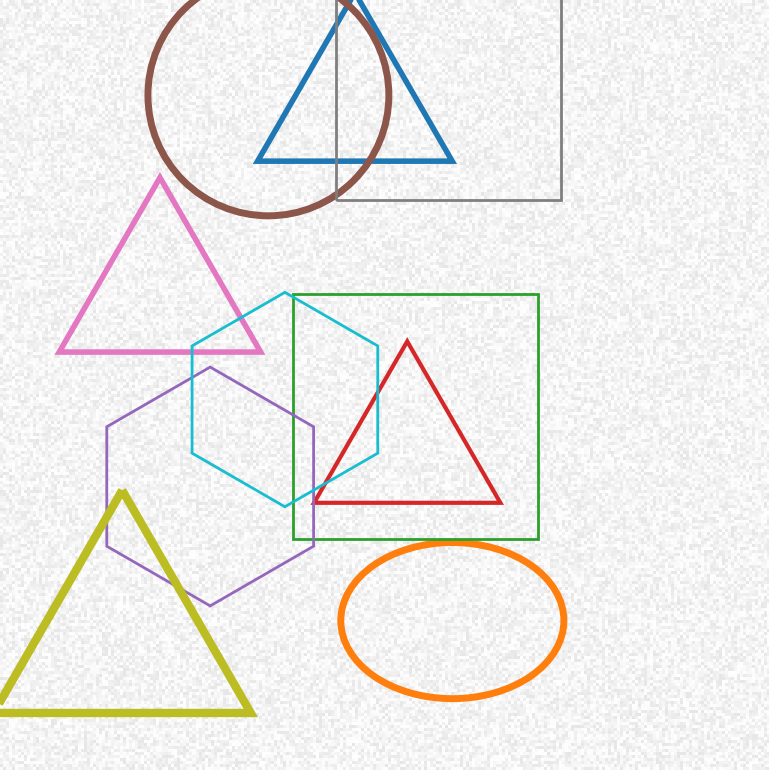[{"shape": "triangle", "thickness": 2, "radius": 0.73, "center": [0.461, 0.864]}, {"shape": "oval", "thickness": 2.5, "radius": 0.72, "center": [0.587, 0.194]}, {"shape": "square", "thickness": 1, "radius": 0.8, "center": [0.54, 0.459]}, {"shape": "triangle", "thickness": 1.5, "radius": 0.7, "center": [0.529, 0.417]}, {"shape": "hexagon", "thickness": 1, "radius": 0.78, "center": [0.273, 0.368]}, {"shape": "circle", "thickness": 2.5, "radius": 0.78, "center": [0.349, 0.876]}, {"shape": "triangle", "thickness": 2, "radius": 0.76, "center": [0.208, 0.618]}, {"shape": "square", "thickness": 1, "radius": 0.73, "center": [0.583, 0.886]}, {"shape": "triangle", "thickness": 3, "radius": 0.96, "center": [0.159, 0.17]}, {"shape": "hexagon", "thickness": 1, "radius": 0.7, "center": [0.37, 0.481]}]